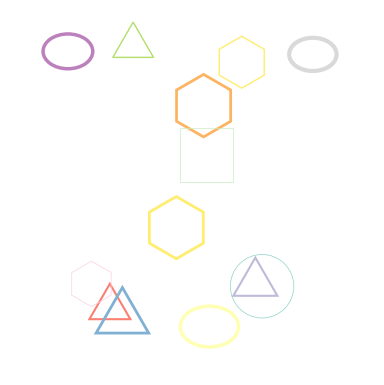[{"shape": "circle", "thickness": 0.5, "radius": 0.41, "center": [0.681, 0.257]}, {"shape": "oval", "thickness": 2.5, "radius": 0.38, "center": [0.544, 0.152]}, {"shape": "triangle", "thickness": 1.5, "radius": 0.33, "center": [0.663, 0.265]}, {"shape": "triangle", "thickness": 1.5, "radius": 0.31, "center": [0.285, 0.202]}, {"shape": "triangle", "thickness": 2, "radius": 0.39, "center": [0.318, 0.174]}, {"shape": "hexagon", "thickness": 2, "radius": 0.41, "center": [0.529, 0.726]}, {"shape": "triangle", "thickness": 1, "radius": 0.31, "center": [0.346, 0.882]}, {"shape": "hexagon", "thickness": 0.5, "radius": 0.3, "center": [0.238, 0.263]}, {"shape": "oval", "thickness": 3, "radius": 0.31, "center": [0.813, 0.859]}, {"shape": "oval", "thickness": 2.5, "radius": 0.32, "center": [0.176, 0.867]}, {"shape": "square", "thickness": 0.5, "radius": 0.35, "center": [0.537, 0.598]}, {"shape": "hexagon", "thickness": 2, "radius": 0.4, "center": [0.458, 0.409]}, {"shape": "hexagon", "thickness": 1, "radius": 0.34, "center": [0.628, 0.838]}]